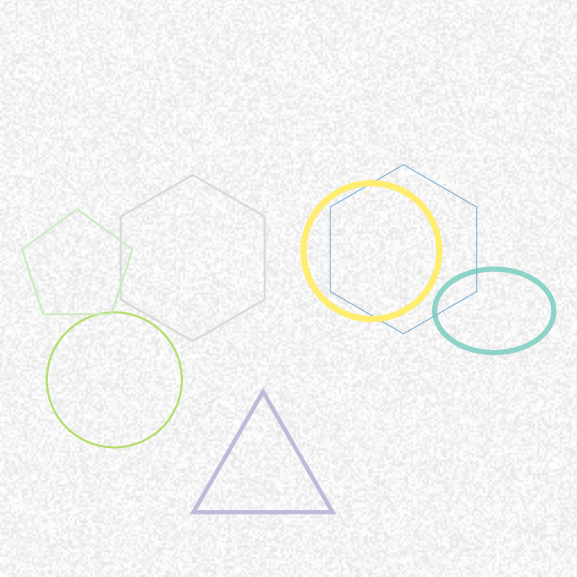[{"shape": "oval", "thickness": 2.5, "radius": 0.52, "center": [0.856, 0.461]}, {"shape": "triangle", "thickness": 2, "radius": 0.7, "center": [0.455, 0.182]}, {"shape": "hexagon", "thickness": 0.5, "radius": 0.73, "center": [0.699, 0.567]}, {"shape": "circle", "thickness": 1, "radius": 0.58, "center": [0.198, 0.341]}, {"shape": "hexagon", "thickness": 1, "radius": 0.72, "center": [0.334, 0.552]}, {"shape": "pentagon", "thickness": 1, "radius": 0.5, "center": [0.134, 0.536]}, {"shape": "circle", "thickness": 3, "radius": 0.59, "center": [0.643, 0.564]}]